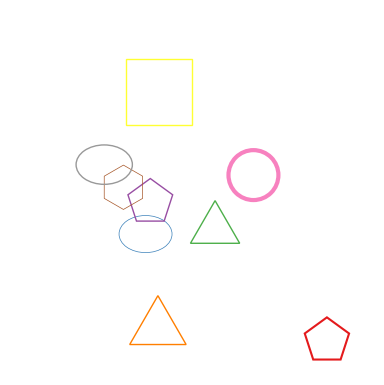[{"shape": "pentagon", "thickness": 1.5, "radius": 0.3, "center": [0.849, 0.115]}, {"shape": "oval", "thickness": 0.5, "radius": 0.34, "center": [0.378, 0.392]}, {"shape": "triangle", "thickness": 1, "radius": 0.37, "center": [0.559, 0.405]}, {"shape": "pentagon", "thickness": 1, "radius": 0.31, "center": [0.39, 0.475]}, {"shape": "triangle", "thickness": 1, "radius": 0.42, "center": [0.41, 0.147]}, {"shape": "square", "thickness": 1, "radius": 0.43, "center": [0.414, 0.761]}, {"shape": "hexagon", "thickness": 0.5, "radius": 0.29, "center": [0.321, 0.514]}, {"shape": "circle", "thickness": 3, "radius": 0.32, "center": [0.658, 0.545]}, {"shape": "oval", "thickness": 1, "radius": 0.37, "center": [0.271, 0.572]}]